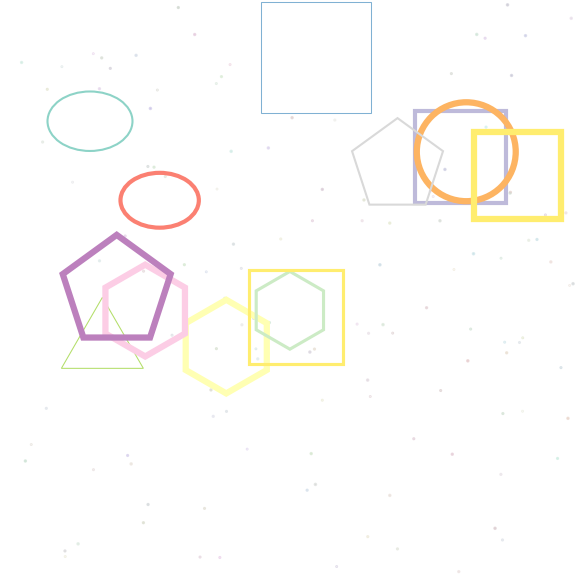[{"shape": "oval", "thickness": 1, "radius": 0.37, "center": [0.156, 0.789]}, {"shape": "hexagon", "thickness": 3, "radius": 0.41, "center": [0.392, 0.399]}, {"shape": "square", "thickness": 2, "radius": 0.4, "center": [0.797, 0.727]}, {"shape": "oval", "thickness": 2, "radius": 0.34, "center": [0.276, 0.652]}, {"shape": "square", "thickness": 0.5, "radius": 0.48, "center": [0.547, 0.9]}, {"shape": "circle", "thickness": 3, "radius": 0.43, "center": [0.807, 0.736]}, {"shape": "triangle", "thickness": 0.5, "radius": 0.41, "center": [0.177, 0.402]}, {"shape": "hexagon", "thickness": 3, "radius": 0.4, "center": [0.251, 0.461]}, {"shape": "pentagon", "thickness": 1, "radius": 0.41, "center": [0.688, 0.712]}, {"shape": "pentagon", "thickness": 3, "radius": 0.49, "center": [0.202, 0.494]}, {"shape": "hexagon", "thickness": 1.5, "radius": 0.34, "center": [0.502, 0.462]}, {"shape": "square", "thickness": 3, "radius": 0.38, "center": [0.897, 0.695]}, {"shape": "square", "thickness": 1.5, "radius": 0.41, "center": [0.513, 0.45]}]